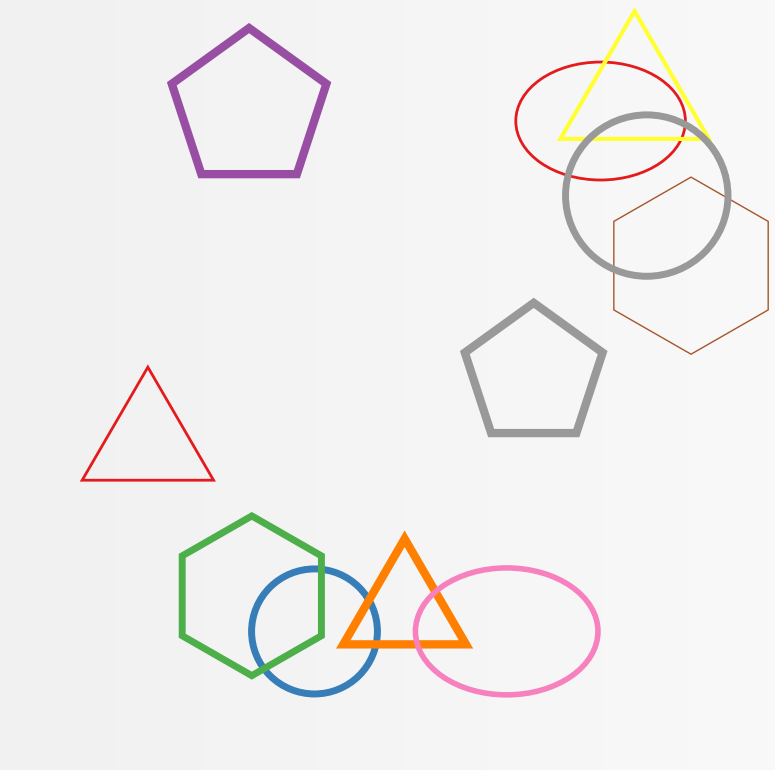[{"shape": "triangle", "thickness": 1, "radius": 0.49, "center": [0.191, 0.425]}, {"shape": "oval", "thickness": 1, "radius": 0.55, "center": [0.775, 0.843]}, {"shape": "circle", "thickness": 2.5, "radius": 0.41, "center": [0.406, 0.18]}, {"shape": "hexagon", "thickness": 2.5, "radius": 0.52, "center": [0.325, 0.226]}, {"shape": "pentagon", "thickness": 3, "radius": 0.52, "center": [0.321, 0.859]}, {"shape": "triangle", "thickness": 3, "radius": 0.46, "center": [0.522, 0.209]}, {"shape": "triangle", "thickness": 1.5, "radius": 0.55, "center": [0.819, 0.875]}, {"shape": "hexagon", "thickness": 0.5, "radius": 0.57, "center": [0.892, 0.655]}, {"shape": "oval", "thickness": 2, "radius": 0.59, "center": [0.654, 0.18]}, {"shape": "circle", "thickness": 2.5, "radius": 0.52, "center": [0.835, 0.746]}, {"shape": "pentagon", "thickness": 3, "radius": 0.47, "center": [0.689, 0.513]}]